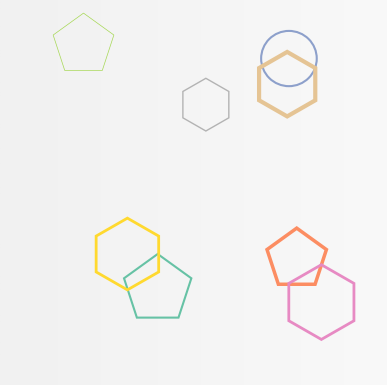[{"shape": "pentagon", "thickness": 1.5, "radius": 0.46, "center": [0.407, 0.249]}, {"shape": "pentagon", "thickness": 2.5, "radius": 0.4, "center": [0.766, 0.327]}, {"shape": "circle", "thickness": 1.5, "radius": 0.36, "center": [0.746, 0.848]}, {"shape": "hexagon", "thickness": 2, "radius": 0.49, "center": [0.829, 0.215]}, {"shape": "pentagon", "thickness": 0.5, "radius": 0.41, "center": [0.216, 0.884]}, {"shape": "hexagon", "thickness": 2, "radius": 0.47, "center": [0.329, 0.34]}, {"shape": "hexagon", "thickness": 3, "radius": 0.42, "center": [0.741, 0.781]}, {"shape": "hexagon", "thickness": 1, "radius": 0.34, "center": [0.531, 0.728]}]